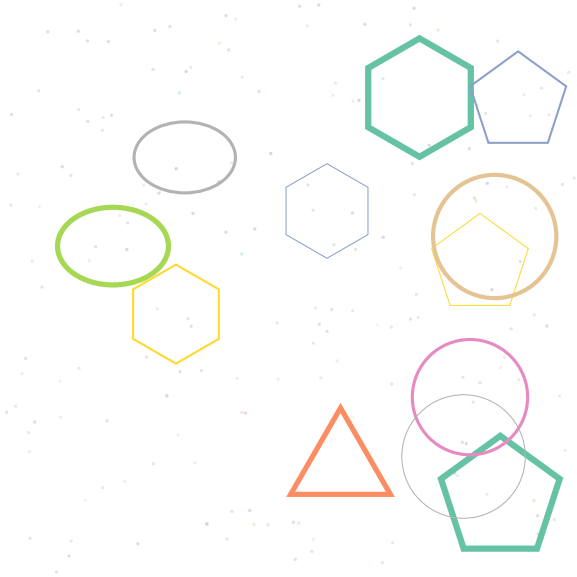[{"shape": "pentagon", "thickness": 3, "radius": 0.54, "center": [0.866, 0.136]}, {"shape": "hexagon", "thickness": 3, "radius": 0.51, "center": [0.726, 0.83]}, {"shape": "triangle", "thickness": 2.5, "radius": 0.5, "center": [0.59, 0.193]}, {"shape": "hexagon", "thickness": 0.5, "radius": 0.41, "center": [0.566, 0.634]}, {"shape": "pentagon", "thickness": 1, "radius": 0.44, "center": [0.897, 0.823]}, {"shape": "circle", "thickness": 1.5, "radius": 0.5, "center": [0.814, 0.311]}, {"shape": "oval", "thickness": 2.5, "radius": 0.48, "center": [0.196, 0.573]}, {"shape": "hexagon", "thickness": 1, "radius": 0.43, "center": [0.305, 0.455]}, {"shape": "pentagon", "thickness": 0.5, "radius": 0.44, "center": [0.831, 0.542]}, {"shape": "circle", "thickness": 2, "radius": 0.53, "center": [0.857, 0.59]}, {"shape": "oval", "thickness": 1.5, "radius": 0.44, "center": [0.32, 0.727]}, {"shape": "circle", "thickness": 0.5, "radius": 0.53, "center": [0.803, 0.209]}]